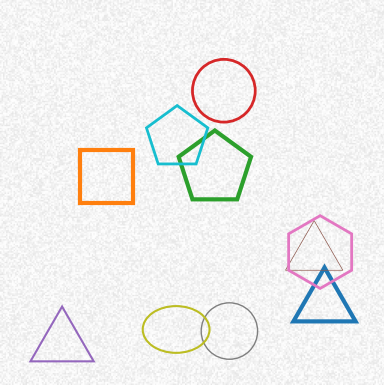[{"shape": "triangle", "thickness": 3, "radius": 0.47, "center": [0.843, 0.212]}, {"shape": "square", "thickness": 3, "radius": 0.34, "center": [0.277, 0.542]}, {"shape": "pentagon", "thickness": 3, "radius": 0.49, "center": [0.558, 0.562]}, {"shape": "circle", "thickness": 2, "radius": 0.41, "center": [0.581, 0.764]}, {"shape": "triangle", "thickness": 1.5, "radius": 0.47, "center": [0.161, 0.109]}, {"shape": "triangle", "thickness": 0.5, "radius": 0.43, "center": [0.816, 0.341]}, {"shape": "hexagon", "thickness": 2, "radius": 0.47, "center": [0.832, 0.345]}, {"shape": "circle", "thickness": 1, "radius": 0.37, "center": [0.596, 0.14]}, {"shape": "oval", "thickness": 1.5, "radius": 0.43, "center": [0.457, 0.144]}, {"shape": "pentagon", "thickness": 2, "radius": 0.42, "center": [0.46, 0.642]}]